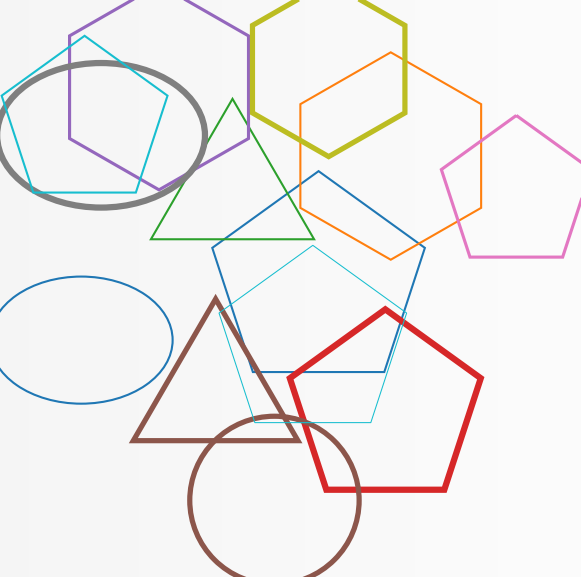[{"shape": "oval", "thickness": 1, "radius": 0.79, "center": [0.14, 0.41]}, {"shape": "pentagon", "thickness": 1, "radius": 0.96, "center": [0.548, 0.51]}, {"shape": "hexagon", "thickness": 1, "radius": 0.9, "center": [0.672, 0.729]}, {"shape": "triangle", "thickness": 1, "radius": 0.81, "center": [0.4, 0.666]}, {"shape": "pentagon", "thickness": 3, "radius": 0.86, "center": [0.663, 0.291]}, {"shape": "hexagon", "thickness": 1.5, "radius": 0.89, "center": [0.274, 0.848]}, {"shape": "triangle", "thickness": 2.5, "radius": 0.82, "center": [0.371, 0.318]}, {"shape": "circle", "thickness": 2.5, "radius": 0.73, "center": [0.472, 0.133]}, {"shape": "pentagon", "thickness": 1.5, "radius": 0.68, "center": [0.888, 0.664]}, {"shape": "oval", "thickness": 3, "radius": 0.89, "center": [0.174, 0.765]}, {"shape": "hexagon", "thickness": 2.5, "radius": 0.76, "center": [0.566, 0.879]}, {"shape": "pentagon", "thickness": 0.5, "radius": 0.85, "center": [0.538, 0.405]}, {"shape": "pentagon", "thickness": 1, "radius": 0.75, "center": [0.146, 0.787]}]